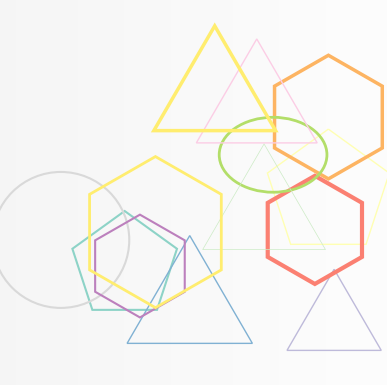[{"shape": "pentagon", "thickness": 1.5, "radius": 0.71, "center": [0.322, 0.31]}, {"shape": "pentagon", "thickness": 1, "radius": 0.83, "center": [0.847, 0.499]}, {"shape": "triangle", "thickness": 1, "radius": 0.7, "center": [0.862, 0.16]}, {"shape": "hexagon", "thickness": 3, "radius": 0.7, "center": [0.813, 0.403]}, {"shape": "triangle", "thickness": 1, "radius": 0.93, "center": [0.49, 0.201]}, {"shape": "hexagon", "thickness": 2.5, "radius": 0.8, "center": [0.848, 0.696]}, {"shape": "oval", "thickness": 2, "radius": 0.7, "center": [0.705, 0.598]}, {"shape": "triangle", "thickness": 1, "radius": 0.9, "center": [0.663, 0.719]}, {"shape": "circle", "thickness": 1.5, "radius": 0.88, "center": [0.157, 0.377]}, {"shape": "hexagon", "thickness": 1.5, "radius": 0.67, "center": [0.361, 0.309]}, {"shape": "triangle", "thickness": 0.5, "radius": 0.91, "center": [0.681, 0.443]}, {"shape": "hexagon", "thickness": 2, "radius": 0.98, "center": [0.401, 0.397]}, {"shape": "triangle", "thickness": 2.5, "radius": 0.91, "center": [0.554, 0.751]}]